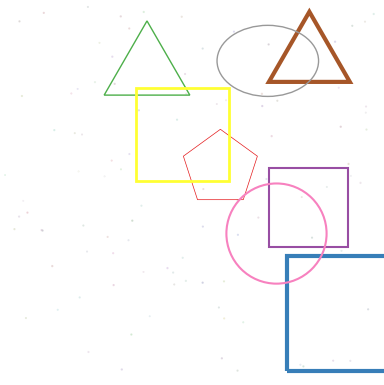[{"shape": "pentagon", "thickness": 0.5, "radius": 0.51, "center": [0.572, 0.563]}, {"shape": "square", "thickness": 3, "radius": 0.75, "center": [0.895, 0.185]}, {"shape": "triangle", "thickness": 1, "radius": 0.64, "center": [0.382, 0.817]}, {"shape": "square", "thickness": 1.5, "radius": 0.51, "center": [0.802, 0.461]}, {"shape": "square", "thickness": 2, "radius": 0.61, "center": [0.473, 0.651]}, {"shape": "triangle", "thickness": 3, "radius": 0.61, "center": [0.804, 0.848]}, {"shape": "circle", "thickness": 1.5, "radius": 0.65, "center": [0.718, 0.393]}, {"shape": "oval", "thickness": 1, "radius": 0.66, "center": [0.696, 0.842]}]